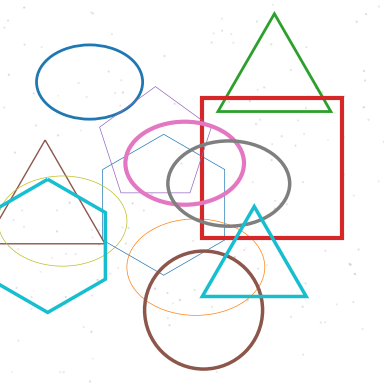[{"shape": "hexagon", "thickness": 0.5, "radius": 0.91, "center": [0.425, 0.468]}, {"shape": "oval", "thickness": 2, "radius": 0.69, "center": [0.233, 0.787]}, {"shape": "oval", "thickness": 0.5, "radius": 0.9, "center": [0.509, 0.306]}, {"shape": "triangle", "thickness": 2, "radius": 0.85, "center": [0.713, 0.795]}, {"shape": "square", "thickness": 3, "radius": 0.91, "center": [0.706, 0.564]}, {"shape": "pentagon", "thickness": 0.5, "radius": 0.76, "center": [0.404, 0.623]}, {"shape": "triangle", "thickness": 1, "radius": 0.9, "center": [0.117, 0.457]}, {"shape": "circle", "thickness": 2.5, "radius": 0.77, "center": [0.529, 0.195]}, {"shape": "oval", "thickness": 3, "radius": 0.77, "center": [0.48, 0.576]}, {"shape": "oval", "thickness": 2.5, "radius": 0.79, "center": [0.594, 0.523]}, {"shape": "oval", "thickness": 0.5, "radius": 0.84, "center": [0.162, 0.426]}, {"shape": "hexagon", "thickness": 2.5, "radius": 0.86, "center": [0.124, 0.361]}, {"shape": "triangle", "thickness": 2.5, "radius": 0.78, "center": [0.66, 0.308]}]